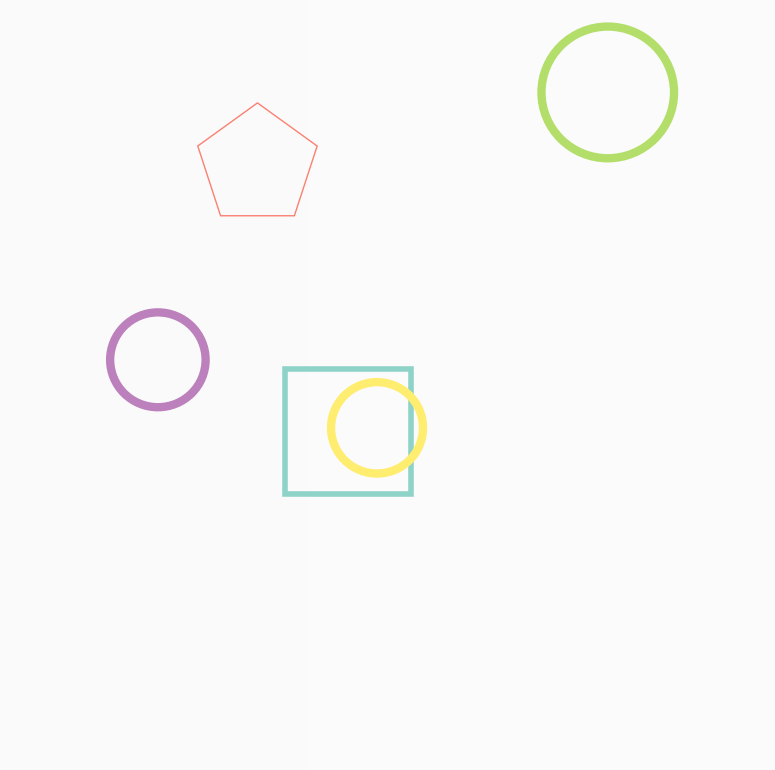[{"shape": "square", "thickness": 2, "radius": 0.41, "center": [0.449, 0.44]}, {"shape": "pentagon", "thickness": 0.5, "radius": 0.4, "center": [0.332, 0.785]}, {"shape": "circle", "thickness": 3, "radius": 0.43, "center": [0.784, 0.88]}, {"shape": "circle", "thickness": 3, "radius": 0.31, "center": [0.204, 0.533]}, {"shape": "circle", "thickness": 3, "radius": 0.3, "center": [0.486, 0.444]}]